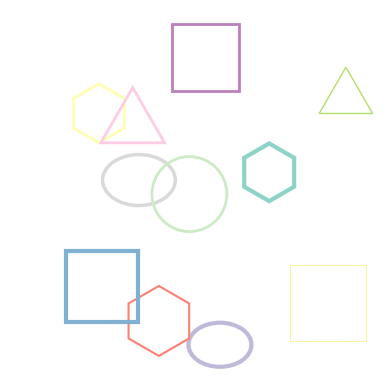[{"shape": "hexagon", "thickness": 3, "radius": 0.37, "center": [0.699, 0.553]}, {"shape": "hexagon", "thickness": 2, "radius": 0.38, "center": [0.257, 0.706]}, {"shape": "oval", "thickness": 3, "radius": 0.41, "center": [0.571, 0.105]}, {"shape": "hexagon", "thickness": 1.5, "radius": 0.45, "center": [0.413, 0.166]}, {"shape": "square", "thickness": 3, "radius": 0.47, "center": [0.264, 0.256]}, {"shape": "triangle", "thickness": 1, "radius": 0.4, "center": [0.898, 0.745]}, {"shape": "triangle", "thickness": 2, "radius": 0.48, "center": [0.345, 0.677]}, {"shape": "oval", "thickness": 2.5, "radius": 0.47, "center": [0.361, 0.532]}, {"shape": "square", "thickness": 2, "radius": 0.43, "center": [0.534, 0.85]}, {"shape": "circle", "thickness": 2, "radius": 0.49, "center": [0.492, 0.496]}, {"shape": "square", "thickness": 0.5, "radius": 0.49, "center": [0.852, 0.212]}]